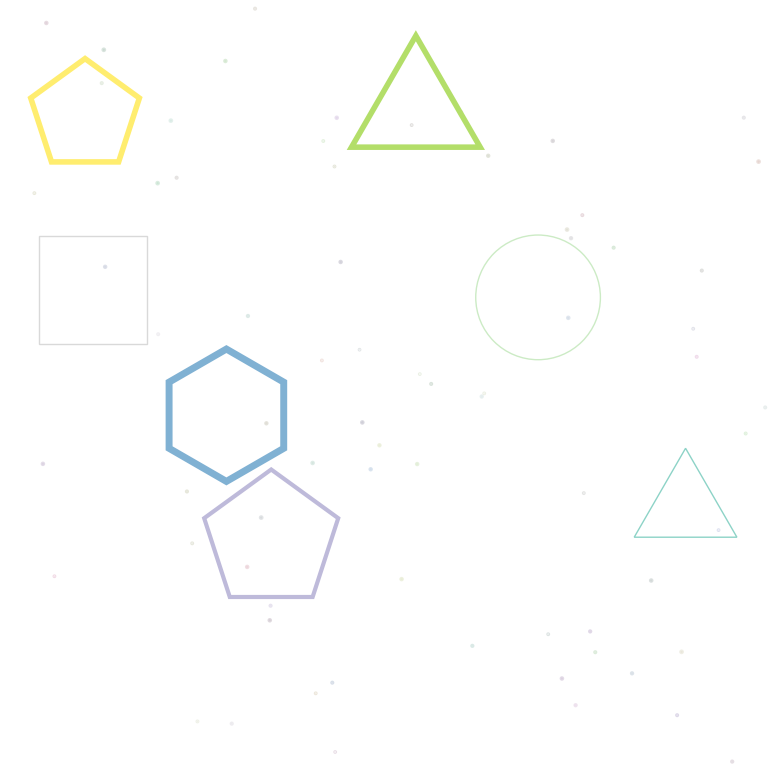[{"shape": "triangle", "thickness": 0.5, "radius": 0.38, "center": [0.89, 0.341]}, {"shape": "pentagon", "thickness": 1.5, "radius": 0.46, "center": [0.352, 0.299]}, {"shape": "hexagon", "thickness": 2.5, "radius": 0.43, "center": [0.294, 0.461]}, {"shape": "triangle", "thickness": 2, "radius": 0.48, "center": [0.54, 0.857]}, {"shape": "square", "thickness": 0.5, "radius": 0.35, "center": [0.121, 0.623]}, {"shape": "circle", "thickness": 0.5, "radius": 0.4, "center": [0.699, 0.614]}, {"shape": "pentagon", "thickness": 2, "radius": 0.37, "center": [0.11, 0.85]}]